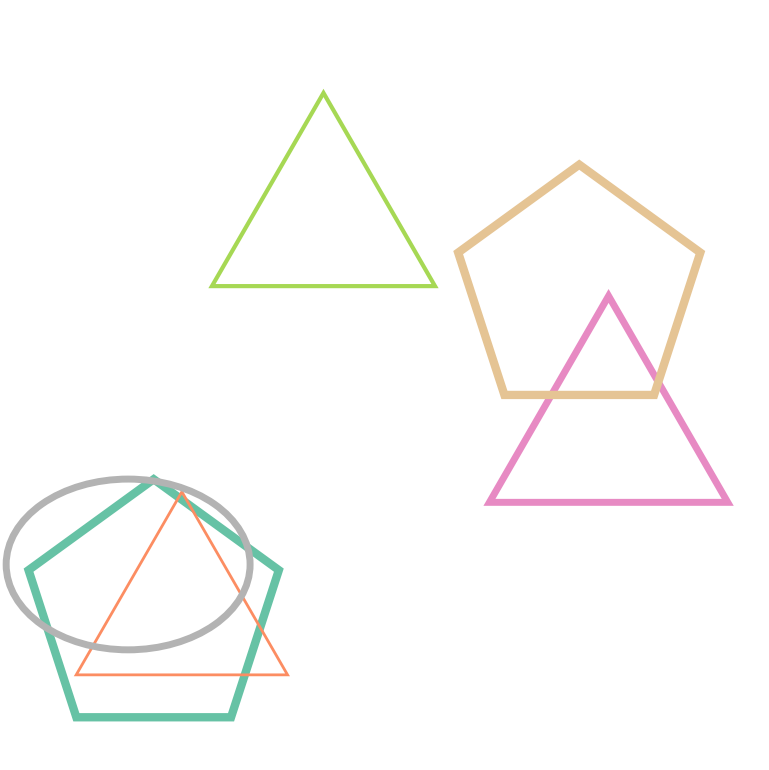[{"shape": "pentagon", "thickness": 3, "radius": 0.85, "center": [0.2, 0.207]}, {"shape": "triangle", "thickness": 1, "radius": 0.79, "center": [0.236, 0.203]}, {"shape": "triangle", "thickness": 2.5, "radius": 0.89, "center": [0.79, 0.437]}, {"shape": "triangle", "thickness": 1.5, "radius": 0.84, "center": [0.42, 0.712]}, {"shape": "pentagon", "thickness": 3, "radius": 0.83, "center": [0.752, 0.621]}, {"shape": "oval", "thickness": 2.5, "radius": 0.79, "center": [0.166, 0.267]}]